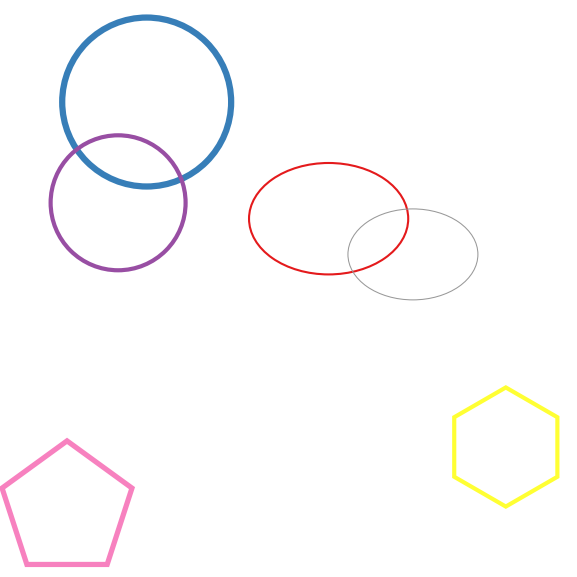[{"shape": "oval", "thickness": 1, "radius": 0.69, "center": [0.569, 0.62]}, {"shape": "circle", "thickness": 3, "radius": 0.73, "center": [0.254, 0.822]}, {"shape": "circle", "thickness": 2, "radius": 0.58, "center": [0.205, 0.648]}, {"shape": "hexagon", "thickness": 2, "radius": 0.52, "center": [0.876, 0.225]}, {"shape": "pentagon", "thickness": 2.5, "radius": 0.59, "center": [0.116, 0.117]}, {"shape": "oval", "thickness": 0.5, "radius": 0.56, "center": [0.715, 0.559]}]